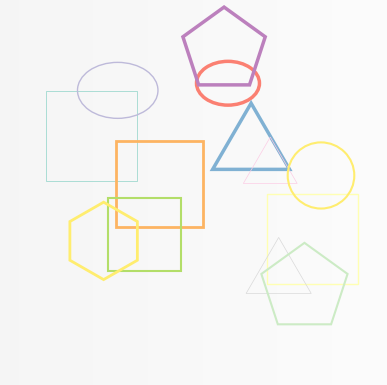[{"shape": "square", "thickness": 0.5, "radius": 0.59, "center": [0.236, 0.647]}, {"shape": "square", "thickness": 1, "radius": 0.59, "center": [0.806, 0.379]}, {"shape": "oval", "thickness": 1, "radius": 0.52, "center": [0.304, 0.765]}, {"shape": "oval", "thickness": 2.5, "radius": 0.41, "center": [0.588, 0.784]}, {"shape": "triangle", "thickness": 2.5, "radius": 0.57, "center": [0.648, 0.617]}, {"shape": "square", "thickness": 2, "radius": 0.56, "center": [0.411, 0.521]}, {"shape": "square", "thickness": 1.5, "radius": 0.47, "center": [0.373, 0.391]}, {"shape": "triangle", "thickness": 0.5, "radius": 0.4, "center": [0.697, 0.564]}, {"shape": "triangle", "thickness": 0.5, "radius": 0.49, "center": [0.719, 0.286]}, {"shape": "pentagon", "thickness": 2.5, "radius": 0.56, "center": [0.578, 0.87]}, {"shape": "pentagon", "thickness": 1.5, "radius": 0.58, "center": [0.786, 0.252]}, {"shape": "hexagon", "thickness": 2, "radius": 0.5, "center": [0.267, 0.374]}, {"shape": "circle", "thickness": 1.5, "radius": 0.43, "center": [0.828, 0.544]}]